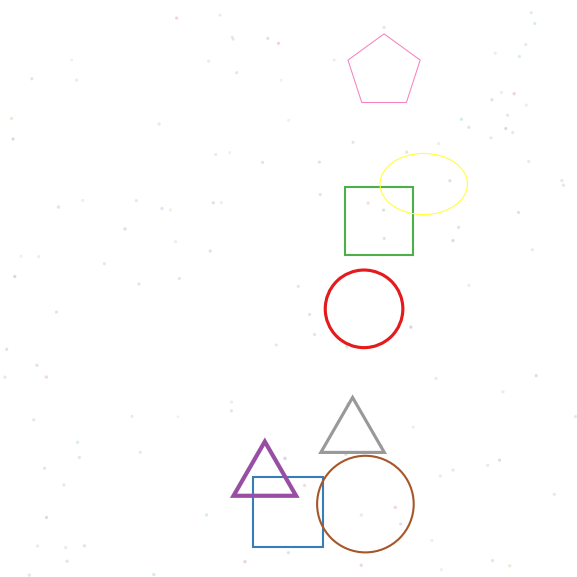[{"shape": "circle", "thickness": 1.5, "radius": 0.34, "center": [0.63, 0.464]}, {"shape": "square", "thickness": 1, "radius": 0.3, "center": [0.499, 0.112]}, {"shape": "square", "thickness": 1, "radius": 0.3, "center": [0.657, 0.616]}, {"shape": "triangle", "thickness": 2, "radius": 0.31, "center": [0.459, 0.172]}, {"shape": "oval", "thickness": 0.5, "radius": 0.38, "center": [0.734, 0.681]}, {"shape": "circle", "thickness": 1, "radius": 0.42, "center": [0.633, 0.126]}, {"shape": "pentagon", "thickness": 0.5, "radius": 0.33, "center": [0.665, 0.875]}, {"shape": "triangle", "thickness": 1.5, "radius": 0.32, "center": [0.611, 0.247]}]